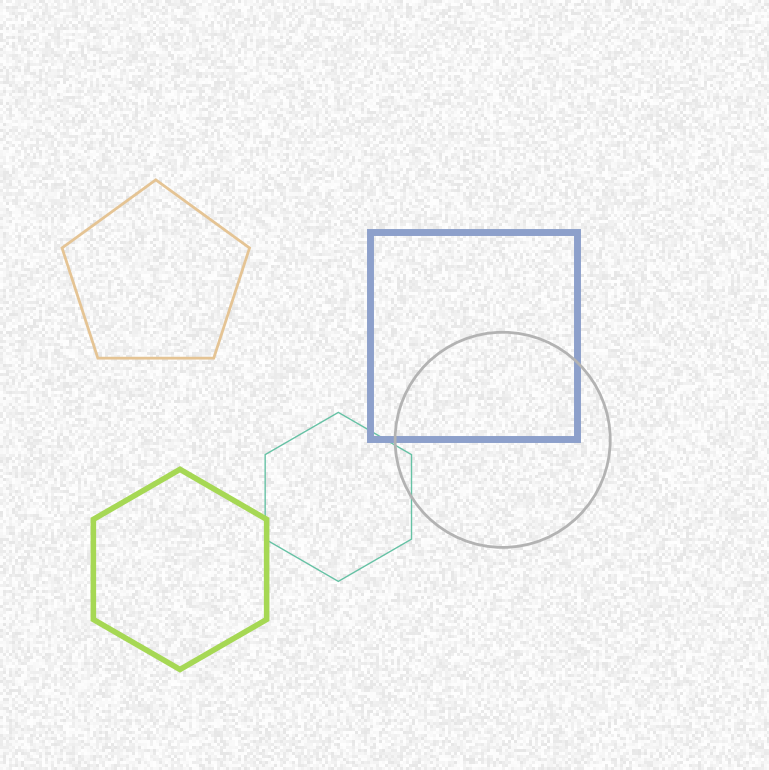[{"shape": "hexagon", "thickness": 0.5, "radius": 0.55, "center": [0.439, 0.355]}, {"shape": "square", "thickness": 2.5, "radius": 0.67, "center": [0.615, 0.564]}, {"shape": "hexagon", "thickness": 2, "radius": 0.65, "center": [0.234, 0.26]}, {"shape": "pentagon", "thickness": 1, "radius": 0.64, "center": [0.202, 0.638]}, {"shape": "circle", "thickness": 1, "radius": 0.7, "center": [0.653, 0.429]}]